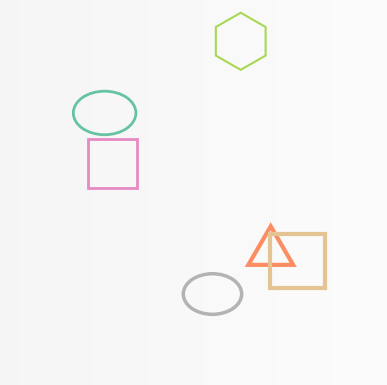[{"shape": "oval", "thickness": 2, "radius": 0.4, "center": [0.27, 0.707]}, {"shape": "triangle", "thickness": 3, "radius": 0.33, "center": [0.699, 0.345]}, {"shape": "square", "thickness": 2, "radius": 0.32, "center": [0.29, 0.575]}, {"shape": "hexagon", "thickness": 1.5, "radius": 0.37, "center": [0.621, 0.893]}, {"shape": "square", "thickness": 3, "radius": 0.35, "center": [0.767, 0.321]}, {"shape": "oval", "thickness": 2.5, "radius": 0.38, "center": [0.548, 0.236]}]